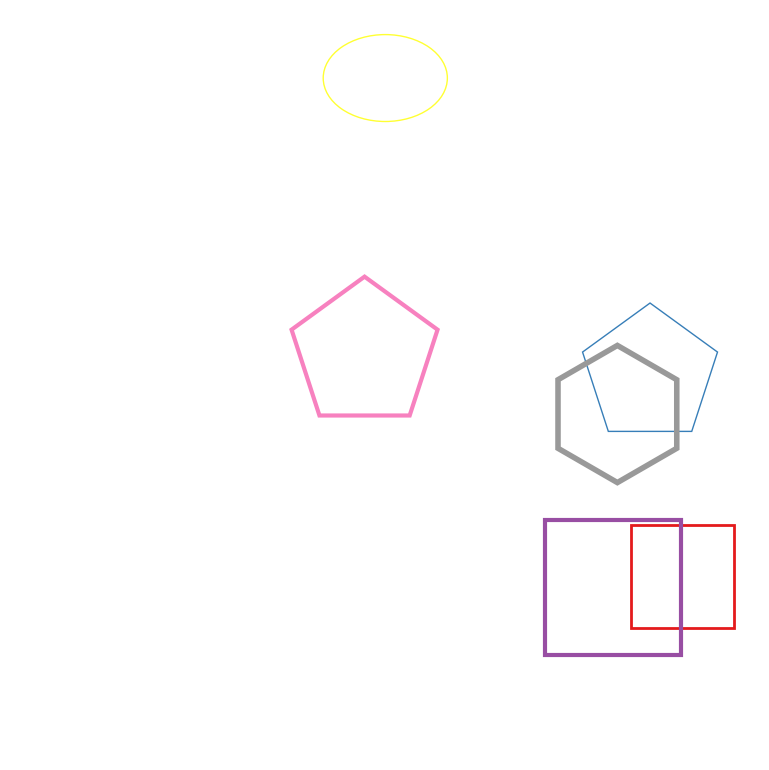[{"shape": "square", "thickness": 1, "radius": 0.33, "center": [0.886, 0.251]}, {"shape": "pentagon", "thickness": 0.5, "radius": 0.46, "center": [0.844, 0.514]}, {"shape": "square", "thickness": 1.5, "radius": 0.44, "center": [0.796, 0.237]}, {"shape": "oval", "thickness": 0.5, "radius": 0.4, "center": [0.5, 0.899]}, {"shape": "pentagon", "thickness": 1.5, "radius": 0.5, "center": [0.473, 0.541]}, {"shape": "hexagon", "thickness": 2, "radius": 0.45, "center": [0.802, 0.462]}]